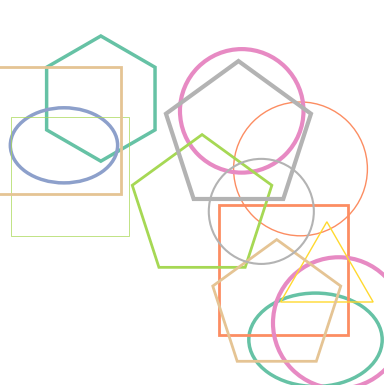[{"shape": "oval", "thickness": 2.5, "radius": 0.87, "center": [0.82, 0.117]}, {"shape": "hexagon", "thickness": 2.5, "radius": 0.81, "center": [0.262, 0.744]}, {"shape": "square", "thickness": 2, "radius": 0.84, "center": [0.736, 0.298]}, {"shape": "circle", "thickness": 1, "radius": 0.87, "center": [0.78, 0.561]}, {"shape": "oval", "thickness": 2.5, "radius": 0.7, "center": [0.166, 0.623]}, {"shape": "circle", "thickness": 3, "radius": 0.85, "center": [0.88, 0.161]}, {"shape": "circle", "thickness": 3, "radius": 0.8, "center": [0.628, 0.712]}, {"shape": "pentagon", "thickness": 2, "radius": 0.95, "center": [0.525, 0.46]}, {"shape": "square", "thickness": 0.5, "radius": 0.77, "center": [0.182, 0.542]}, {"shape": "triangle", "thickness": 1, "radius": 0.69, "center": [0.849, 0.285]}, {"shape": "pentagon", "thickness": 2, "radius": 0.87, "center": [0.719, 0.203]}, {"shape": "square", "thickness": 2, "radius": 0.82, "center": [0.148, 0.661]}, {"shape": "circle", "thickness": 1.5, "radius": 0.68, "center": [0.679, 0.451]}, {"shape": "pentagon", "thickness": 3, "radius": 0.99, "center": [0.619, 0.643]}]